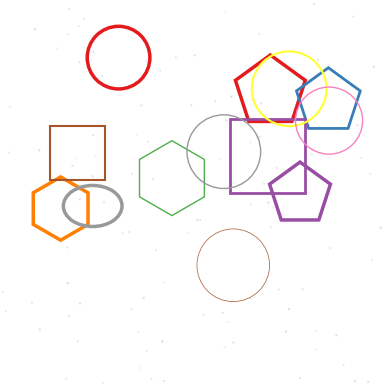[{"shape": "pentagon", "thickness": 2.5, "radius": 0.48, "center": [0.702, 0.762]}, {"shape": "circle", "thickness": 2.5, "radius": 0.41, "center": [0.308, 0.85]}, {"shape": "pentagon", "thickness": 2, "radius": 0.44, "center": [0.853, 0.737]}, {"shape": "hexagon", "thickness": 1, "radius": 0.49, "center": [0.447, 0.537]}, {"shape": "pentagon", "thickness": 2.5, "radius": 0.42, "center": [0.779, 0.496]}, {"shape": "square", "thickness": 2, "radius": 0.48, "center": [0.695, 0.594]}, {"shape": "hexagon", "thickness": 2.5, "radius": 0.41, "center": [0.158, 0.458]}, {"shape": "circle", "thickness": 1.5, "radius": 0.49, "center": [0.751, 0.769]}, {"shape": "circle", "thickness": 0.5, "radius": 0.47, "center": [0.606, 0.311]}, {"shape": "square", "thickness": 1.5, "radius": 0.35, "center": [0.202, 0.603]}, {"shape": "circle", "thickness": 1, "radius": 0.44, "center": [0.855, 0.687]}, {"shape": "oval", "thickness": 2.5, "radius": 0.38, "center": [0.241, 0.465]}, {"shape": "circle", "thickness": 1, "radius": 0.48, "center": [0.581, 0.606]}]